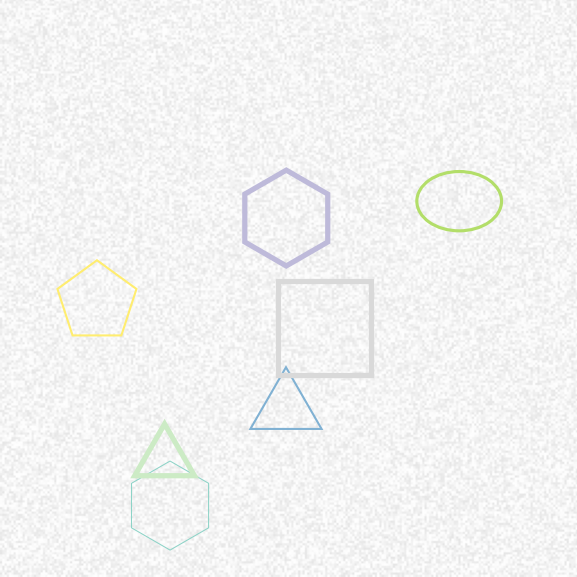[{"shape": "hexagon", "thickness": 0.5, "radius": 0.39, "center": [0.294, 0.124]}, {"shape": "hexagon", "thickness": 2.5, "radius": 0.41, "center": [0.496, 0.622]}, {"shape": "triangle", "thickness": 1, "radius": 0.36, "center": [0.495, 0.292]}, {"shape": "oval", "thickness": 1.5, "radius": 0.37, "center": [0.795, 0.651]}, {"shape": "square", "thickness": 2.5, "radius": 0.4, "center": [0.562, 0.431]}, {"shape": "triangle", "thickness": 2.5, "radius": 0.3, "center": [0.285, 0.205]}, {"shape": "pentagon", "thickness": 1, "radius": 0.36, "center": [0.168, 0.477]}]